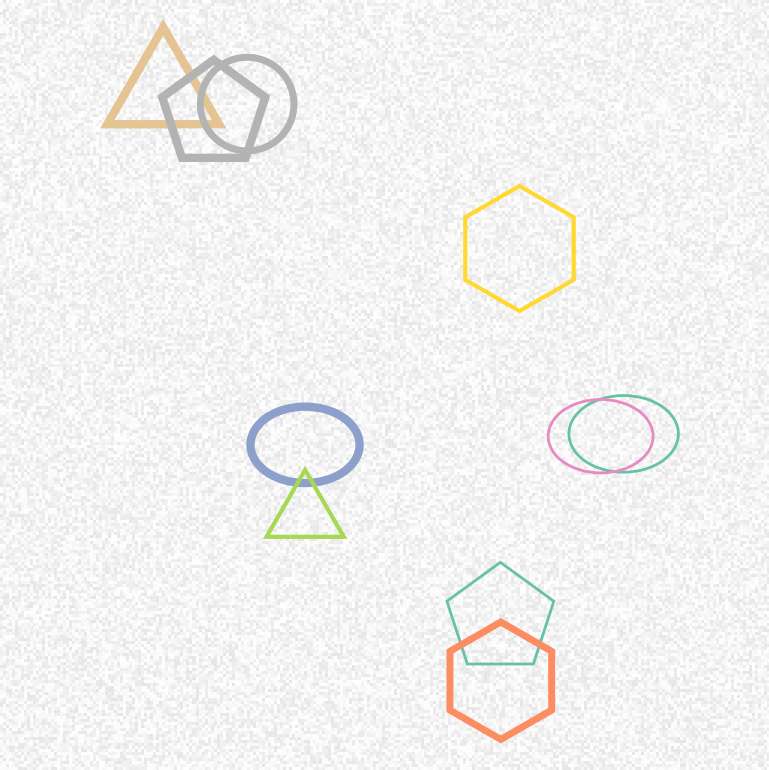[{"shape": "pentagon", "thickness": 1, "radius": 0.36, "center": [0.65, 0.197]}, {"shape": "oval", "thickness": 1, "radius": 0.36, "center": [0.81, 0.437]}, {"shape": "hexagon", "thickness": 2.5, "radius": 0.38, "center": [0.65, 0.116]}, {"shape": "oval", "thickness": 3, "radius": 0.35, "center": [0.396, 0.422]}, {"shape": "oval", "thickness": 1, "radius": 0.34, "center": [0.78, 0.434]}, {"shape": "triangle", "thickness": 1.5, "radius": 0.29, "center": [0.396, 0.332]}, {"shape": "hexagon", "thickness": 1.5, "radius": 0.41, "center": [0.675, 0.677]}, {"shape": "triangle", "thickness": 3, "radius": 0.42, "center": [0.212, 0.881]}, {"shape": "circle", "thickness": 2.5, "radius": 0.3, "center": [0.321, 0.865]}, {"shape": "pentagon", "thickness": 3, "radius": 0.35, "center": [0.278, 0.852]}]